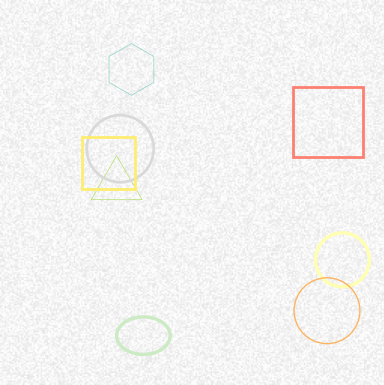[{"shape": "hexagon", "thickness": 0.5, "radius": 0.34, "center": [0.341, 0.82]}, {"shape": "circle", "thickness": 2.5, "radius": 0.35, "center": [0.889, 0.325]}, {"shape": "square", "thickness": 2, "radius": 0.46, "center": [0.853, 0.684]}, {"shape": "circle", "thickness": 1, "radius": 0.43, "center": [0.849, 0.193]}, {"shape": "triangle", "thickness": 0.5, "radius": 0.38, "center": [0.303, 0.519]}, {"shape": "circle", "thickness": 2, "radius": 0.44, "center": [0.312, 0.614]}, {"shape": "oval", "thickness": 2.5, "radius": 0.35, "center": [0.372, 0.128]}, {"shape": "square", "thickness": 2, "radius": 0.34, "center": [0.281, 0.577]}]